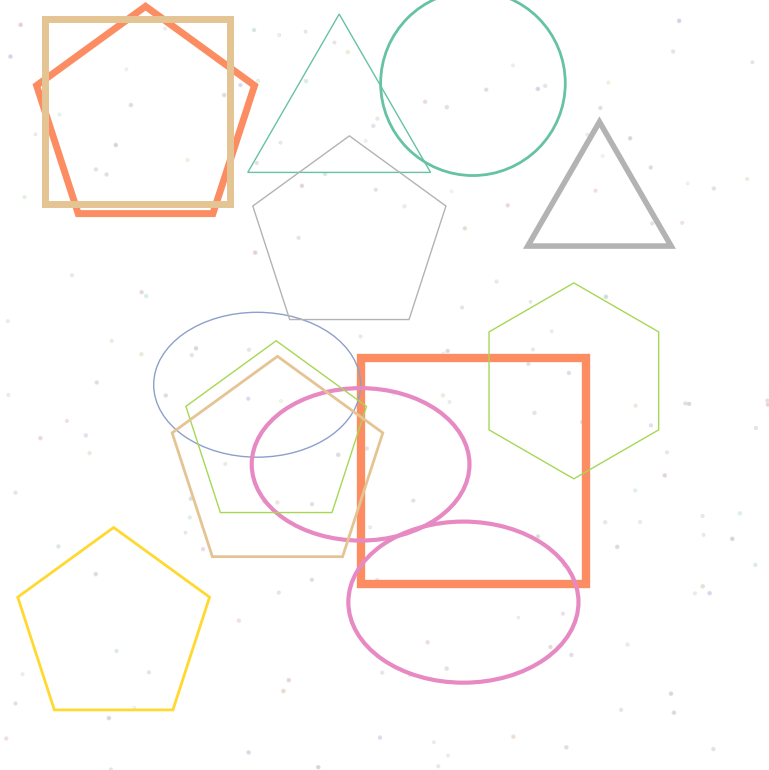[{"shape": "triangle", "thickness": 0.5, "radius": 0.69, "center": [0.44, 0.845]}, {"shape": "circle", "thickness": 1, "radius": 0.6, "center": [0.614, 0.892]}, {"shape": "pentagon", "thickness": 2.5, "radius": 0.74, "center": [0.189, 0.843]}, {"shape": "square", "thickness": 3, "radius": 0.73, "center": [0.615, 0.388]}, {"shape": "oval", "thickness": 0.5, "radius": 0.67, "center": [0.334, 0.5]}, {"shape": "oval", "thickness": 1.5, "radius": 0.75, "center": [0.602, 0.218]}, {"shape": "oval", "thickness": 1.5, "radius": 0.71, "center": [0.468, 0.397]}, {"shape": "hexagon", "thickness": 0.5, "radius": 0.64, "center": [0.745, 0.505]}, {"shape": "pentagon", "thickness": 0.5, "radius": 0.62, "center": [0.359, 0.434]}, {"shape": "pentagon", "thickness": 1, "radius": 0.65, "center": [0.148, 0.184]}, {"shape": "square", "thickness": 2.5, "radius": 0.6, "center": [0.179, 0.856]}, {"shape": "pentagon", "thickness": 1, "radius": 0.72, "center": [0.36, 0.393]}, {"shape": "pentagon", "thickness": 0.5, "radius": 0.66, "center": [0.454, 0.692]}, {"shape": "triangle", "thickness": 2, "radius": 0.54, "center": [0.779, 0.734]}]